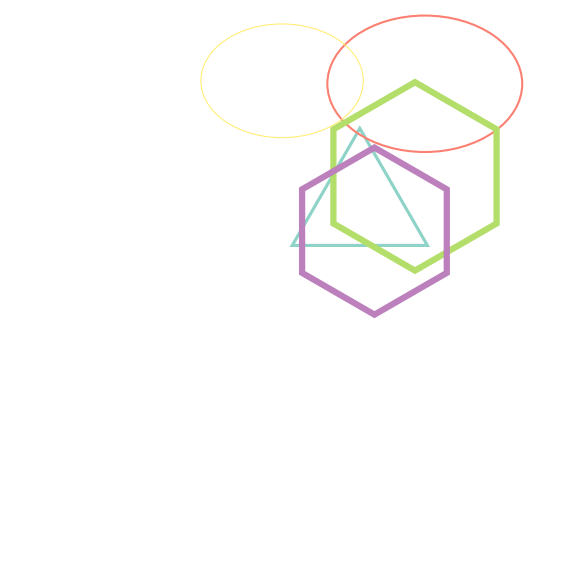[{"shape": "triangle", "thickness": 1.5, "radius": 0.68, "center": [0.623, 0.642]}, {"shape": "oval", "thickness": 1, "radius": 0.84, "center": [0.736, 0.854]}, {"shape": "hexagon", "thickness": 3, "radius": 0.82, "center": [0.719, 0.694]}, {"shape": "hexagon", "thickness": 3, "radius": 0.72, "center": [0.648, 0.599]}, {"shape": "oval", "thickness": 0.5, "radius": 0.7, "center": [0.488, 0.859]}]